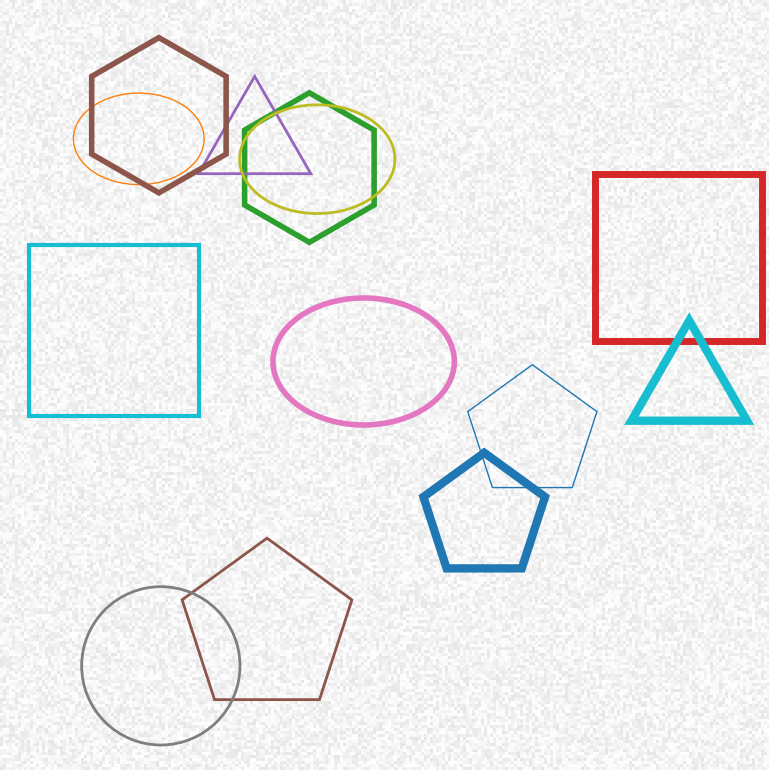[{"shape": "pentagon", "thickness": 3, "radius": 0.42, "center": [0.629, 0.329]}, {"shape": "pentagon", "thickness": 0.5, "radius": 0.44, "center": [0.691, 0.438]}, {"shape": "oval", "thickness": 0.5, "radius": 0.42, "center": [0.18, 0.82]}, {"shape": "hexagon", "thickness": 2, "radius": 0.49, "center": [0.402, 0.782]}, {"shape": "square", "thickness": 2.5, "radius": 0.54, "center": [0.882, 0.665]}, {"shape": "triangle", "thickness": 1, "radius": 0.42, "center": [0.331, 0.817]}, {"shape": "pentagon", "thickness": 1, "radius": 0.58, "center": [0.347, 0.185]}, {"shape": "hexagon", "thickness": 2, "radius": 0.5, "center": [0.206, 0.85]}, {"shape": "oval", "thickness": 2, "radius": 0.59, "center": [0.472, 0.531]}, {"shape": "circle", "thickness": 1, "radius": 0.51, "center": [0.209, 0.135]}, {"shape": "oval", "thickness": 1, "radius": 0.5, "center": [0.412, 0.793]}, {"shape": "square", "thickness": 1.5, "radius": 0.55, "center": [0.148, 0.571]}, {"shape": "triangle", "thickness": 3, "radius": 0.43, "center": [0.895, 0.497]}]